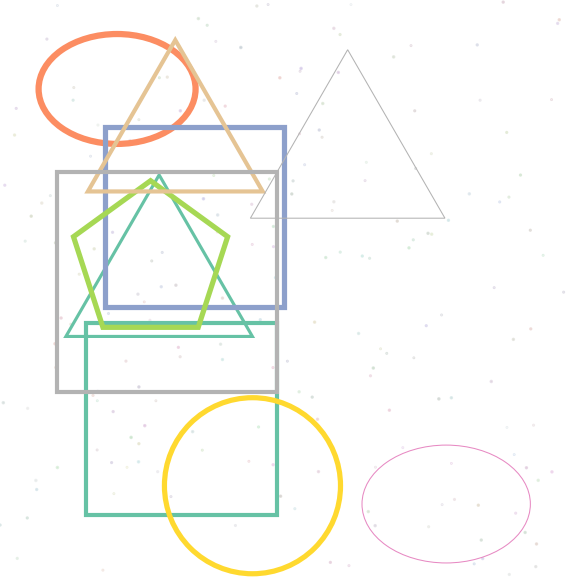[{"shape": "triangle", "thickness": 1.5, "radius": 0.93, "center": [0.276, 0.51]}, {"shape": "square", "thickness": 2, "radius": 0.83, "center": [0.314, 0.274]}, {"shape": "oval", "thickness": 3, "radius": 0.68, "center": [0.203, 0.845]}, {"shape": "square", "thickness": 2.5, "radius": 0.78, "center": [0.337, 0.623]}, {"shape": "oval", "thickness": 0.5, "radius": 0.73, "center": [0.773, 0.126]}, {"shape": "pentagon", "thickness": 2.5, "radius": 0.7, "center": [0.261, 0.546]}, {"shape": "circle", "thickness": 2.5, "radius": 0.76, "center": [0.437, 0.158]}, {"shape": "triangle", "thickness": 2, "radius": 0.87, "center": [0.303, 0.755]}, {"shape": "square", "thickness": 2, "radius": 0.95, "center": [0.29, 0.511]}, {"shape": "triangle", "thickness": 0.5, "radius": 0.97, "center": [0.602, 0.719]}]